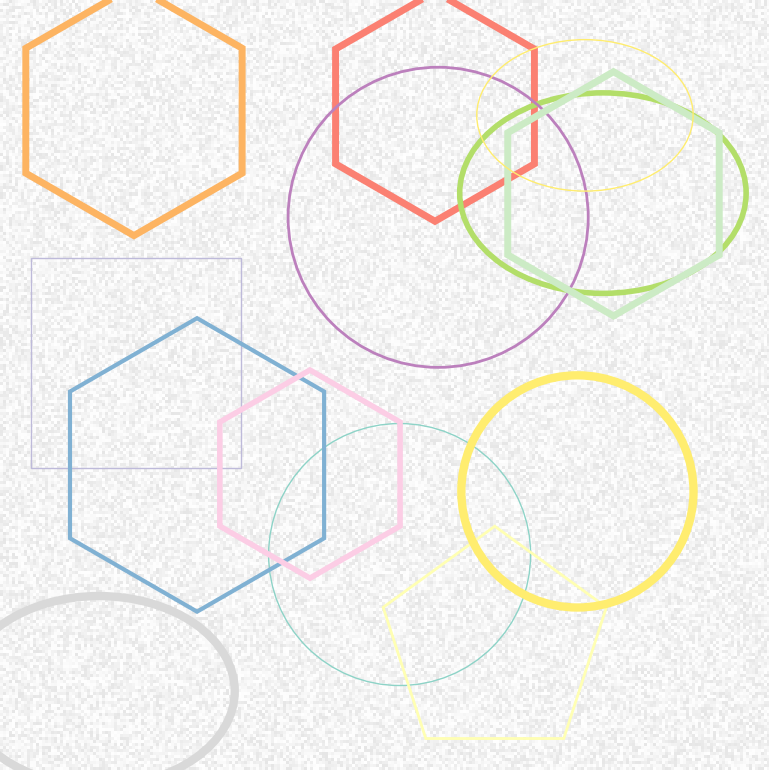[{"shape": "circle", "thickness": 0.5, "radius": 0.85, "center": [0.519, 0.28]}, {"shape": "pentagon", "thickness": 1, "radius": 0.76, "center": [0.643, 0.164]}, {"shape": "square", "thickness": 0.5, "radius": 0.68, "center": [0.177, 0.529]}, {"shape": "hexagon", "thickness": 2.5, "radius": 0.75, "center": [0.565, 0.862]}, {"shape": "hexagon", "thickness": 1.5, "radius": 0.95, "center": [0.256, 0.396]}, {"shape": "hexagon", "thickness": 2.5, "radius": 0.81, "center": [0.174, 0.856]}, {"shape": "oval", "thickness": 2, "radius": 0.93, "center": [0.783, 0.749]}, {"shape": "hexagon", "thickness": 2, "radius": 0.68, "center": [0.403, 0.384]}, {"shape": "oval", "thickness": 3, "radius": 0.88, "center": [0.128, 0.102]}, {"shape": "circle", "thickness": 1, "radius": 0.97, "center": [0.569, 0.718]}, {"shape": "hexagon", "thickness": 2.5, "radius": 0.79, "center": [0.797, 0.748]}, {"shape": "circle", "thickness": 3, "radius": 0.75, "center": [0.75, 0.362]}, {"shape": "oval", "thickness": 0.5, "radius": 0.7, "center": [0.76, 0.85]}]